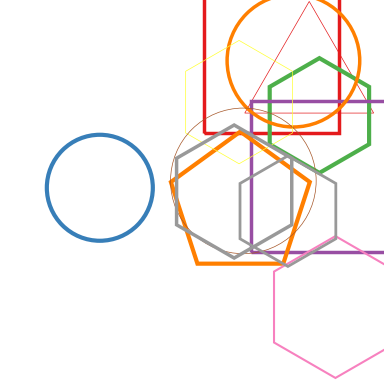[{"shape": "square", "thickness": 2.5, "radius": 0.88, "center": [0.706, 0.83]}, {"shape": "triangle", "thickness": 0.5, "radius": 0.97, "center": [0.803, 0.803]}, {"shape": "circle", "thickness": 3, "radius": 0.69, "center": [0.259, 0.512]}, {"shape": "hexagon", "thickness": 3, "radius": 0.75, "center": [0.83, 0.7]}, {"shape": "square", "thickness": 2.5, "radius": 0.98, "center": [0.847, 0.542]}, {"shape": "circle", "thickness": 2.5, "radius": 0.86, "center": [0.762, 0.842]}, {"shape": "pentagon", "thickness": 3, "radius": 0.95, "center": [0.624, 0.469]}, {"shape": "hexagon", "thickness": 0.5, "radius": 0.8, "center": [0.621, 0.735]}, {"shape": "circle", "thickness": 0.5, "radius": 0.95, "center": [0.632, 0.53]}, {"shape": "hexagon", "thickness": 1.5, "radius": 0.92, "center": [0.871, 0.203]}, {"shape": "hexagon", "thickness": 2, "radius": 0.72, "center": [0.748, 0.452]}, {"shape": "hexagon", "thickness": 2.5, "radius": 0.86, "center": [0.608, 0.503]}]